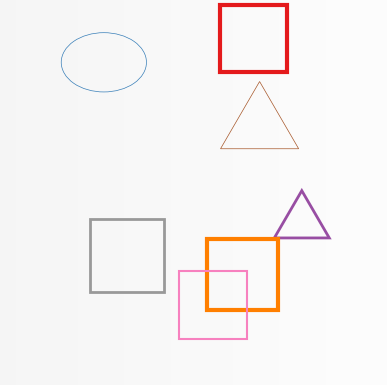[{"shape": "square", "thickness": 3, "radius": 0.43, "center": [0.654, 0.9]}, {"shape": "oval", "thickness": 0.5, "radius": 0.55, "center": [0.268, 0.838]}, {"shape": "triangle", "thickness": 2, "radius": 0.41, "center": [0.779, 0.423]}, {"shape": "square", "thickness": 3, "radius": 0.46, "center": [0.626, 0.287]}, {"shape": "triangle", "thickness": 0.5, "radius": 0.58, "center": [0.67, 0.672]}, {"shape": "square", "thickness": 1.5, "radius": 0.44, "center": [0.549, 0.207]}, {"shape": "square", "thickness": 2, "radius": 0.48, "center": [0.328, 0.336]}]